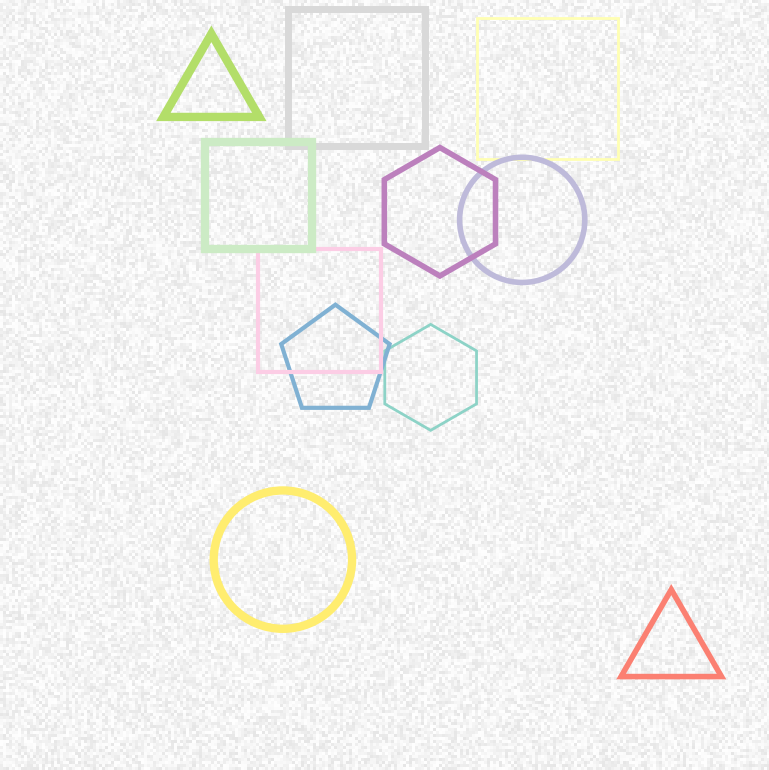[{"shape": "hexagon", "thickness": 1, "radius": 0.34, "center": [0.559, 0.51]}, {"shape": "square", "thickness": 1, "radius": 0.46, "center": [0.712, 0.886]}, {"shape": "circle", "thickness": 2, "radius": 0.41, "center": [0.678, 0.714]}, {"shape": "triangle", "thickness": 2, "radius": 0.38, "center": [0.872, 0.159]}, {"shape": "pentagon", "thickness": 1.5, "radius": 0.37, "center": [0.436, 0.53]}, {"shape": "triangle", "thickness": 3, "radius": 0.36, "center": [0.274, 0.884]}, {"shape": "square", "thickness": 1.5, "radius": 0.4, "center": [0.415, 0.596]}, {"shape": "square", "thickness": 2.5, "radius": 0.45, "center": [0.463, 0.899]}, {"shape": "hexagon", "thickness": 2, "radius": 0.42, "center": [0.571, 0.725]}, {"shape": "square", "thickness": 3, "radius": 0.35, "center": [0.335, 0.746]}, {"shape": "circle", "thickness": 3, "radius": 0.45, "center": [0.367, 0.273]}]